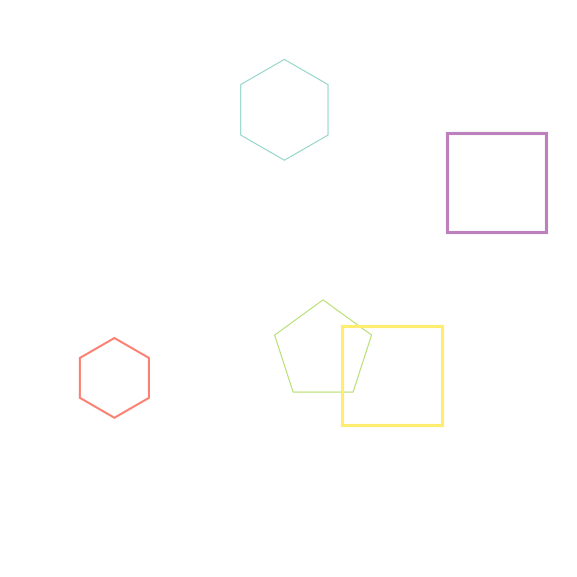[{"shape": "hexagon", "thickness": 0.5, "radius": 0.44, "center": [0.492, 0.809]}, {"shape": "hexagon", "thickness": 1, "radius": 0.35, "center": [0.198, 0.345]}, {"shape": "pentagon", "thickness": 0.5, "radius": 0.44, "center": [0.559, 0.392]}, {"shape": "square", "thickness": 1.5, "radius": 0.43, "center": [0.86, 0.683]}, {"shape": "square", "thickness": 1.5, "radius": 0.43, "center": [0.679, 0.349]}]